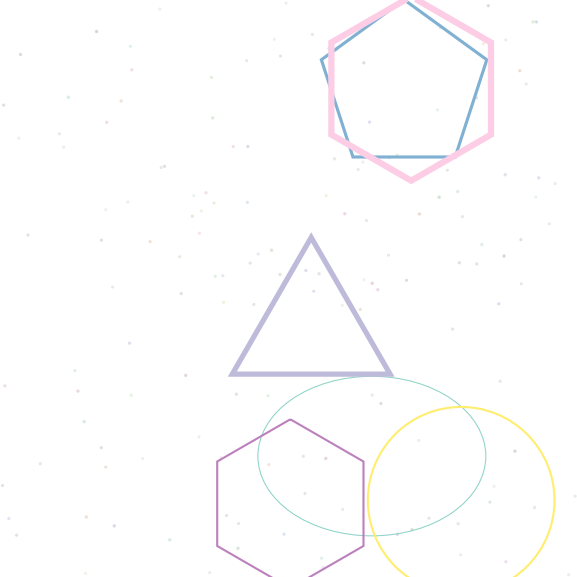[{"shape": "oval", "thickness": 0.5, "radius": 0.99, "center": [0.644, 0.209]}, {"shape": "triangle", "thickness": 2.5, "radius": 0.79, "center": [0.539, 0.43]}, {"shape": "pentagon", "thickness": 1.5, "radius": 0.75, "center": [0.7, 0.849]}, {"shape": "hexagon", "thickness": 3, "radius": 0.8, "center": [0.712, 0.846]}, {"shape": "hexagon", "thickness": 1, "radius": 0.73, "center": [0.503, 0.127]}, {"shape": "circle", "thickness": 1, "radius": 0.81, "center": [0.799, 0.133]}]